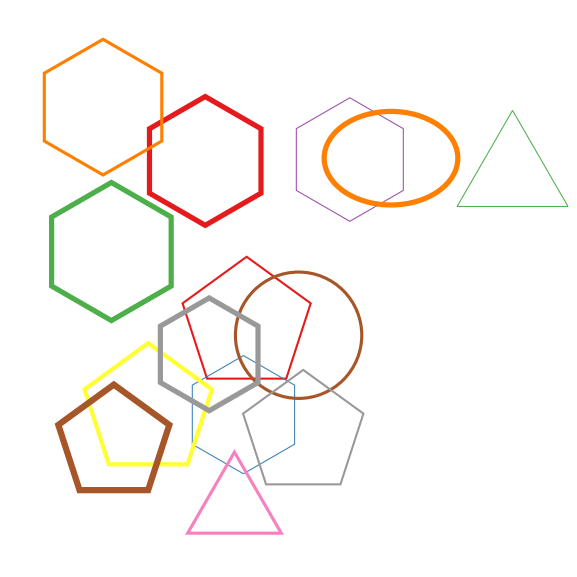[{"shape": "hexagon", "thickness": 2.5, "radius": 0.56, "center": [0.355, 0.72]}, {"shape": "pentagon", "thickness": 1, "radius": 0.58, "center": [0.427, 0.438]}, {"shape": "hexagon", "thickness": 0.5, "radius": 0.51, "center": [0.422, 0.281]}, {"shape": "triangle", "thickness": 0.5, "radius": 0.55, "center": [0.888, 0.697]}, {"shape": "hexagon", "thickness": 2.5, "radius": 0.6, "center": [0.193, 0.564]}, {"shape": "hexagon", "thickness": 0.5, "radius": 0.53, "center": [0.606, 0.723]}, {"shape": "oval", "thickness": 2.5, "radius": 0.58, "center": [0.677, 0.725]}, {"shape": "hexagon", "thickness": 1.5, "radius": 0.59, "center": [0.178, 0.814]}, {"shape": "pentagon", "thickness": 2, "radius": 0.58, "center": [0.257, 0.289]}, {"shape": "pentagon", "thickness": 3, "radius": 0.51, "center": [0.197, 0.232]}, {"shape": "circle", "thickness": 1.5, "radius": 0.55, "center": [0.517, 0.419]}, {"shape": "triangle", "thickness": 1.5, "radius": 0.47, "center": [0.406, 0.123]}, {"shape": "hexagon", "thickness": 2.5, "radius": 0.49, "center": [0.362, 0.386]}, {"shape": "pentagon", "thickness": 1, "radius": 0.55, "center": [0.525, 0.249]}]